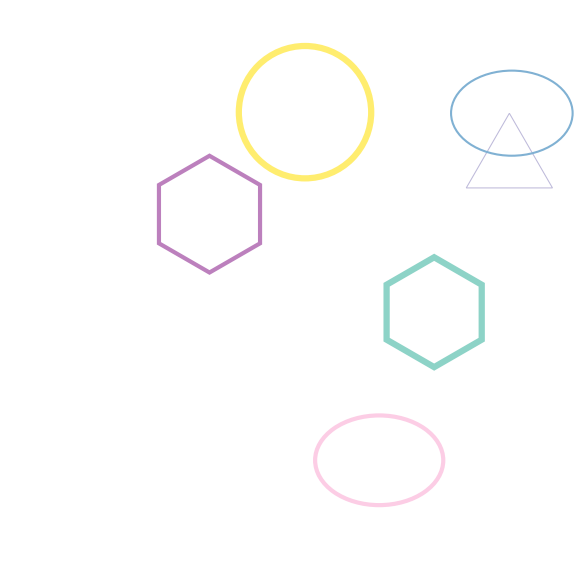[{"shape": "hexagon", "thickness": 3, "radius": 0.48, "center": [0.752, 0.459]}, {"shape": "triangle", "thickness": 0.5, "radius": 0.43, "center": [0.882, 0.717]}, {"shape": "oval", "thickness": 1, "radius": 0.53, "center": [0.886, 0.803]}, {"shape": "oval", "thickness": 2, "radius": 0.55, "center": [0.657, 0.202]}, {"shape": "hexagon", "thickness": 2, "radius": 0.51, "center": [0.363, 0.628]}, {"shape": "circle", "thickness": 3, "radius": 0.57, "center": [0.528, 0.805]}]